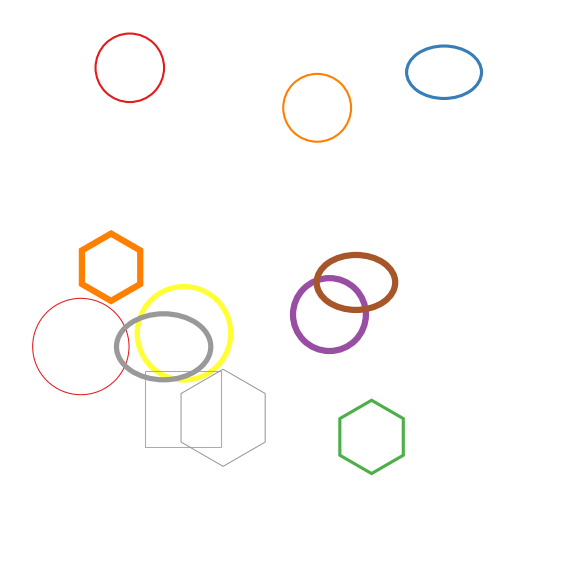[{"shape": "circle", "thickness": 1, "radius": 0.3, "center": [0.225, 0.882]}, {"shape": "circle", "thickness": 0.5, "radius": 0.42, "center": [0.14, 0.399]}, {"shape": "oval", "thickness": 1.5, "radius": 0.32, "center": [0.769, 0.874]}, {"shape": "hexagon", "thickness": 1.5, "radius": 0.32, "center": [0.643, 0.243]}, {"shape": "circle", "thickness": 3, "radius": 0.32, "center": [0.57, 0.454]}, {"shape": "hexagon", "thickness": 3, "radius": 0.29, "center": [0.192, 0.536]}, {"shape": "circle", "thickness": 1, "radius": 0.29, "center": [0.549, 0.812]}, {"shape": "circle", "thickness": 2.5, "radius": 0.4, "center": [0.319, 0.422]}, {"shape": "oval", "thickness": 3, "radius": 0.34, "center": [0.616, 0.51]}, {"shape": "square", "thickness": 0.5, "radius": 0.33, "center": [0.317, 0.291]}, {"shape": "oval", "thickness": 2.5, "radius": 0.41, "center": [0.283, 0.399]}, {"shape": "hexagon", "thickness": 0.5, "radius": 0.42, "center": [0.386, 0.276]}]